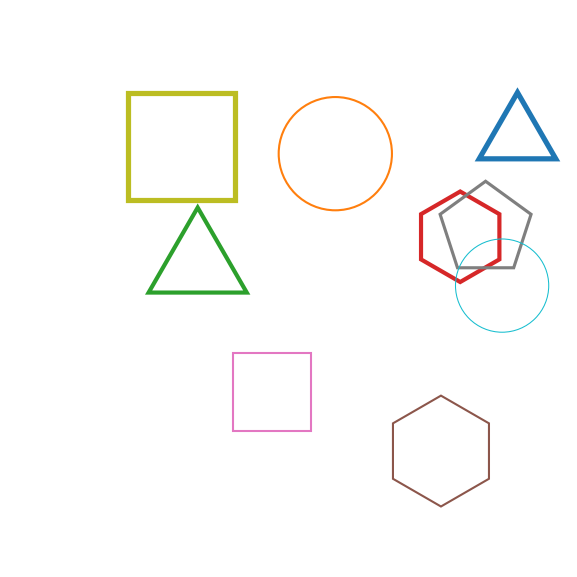[{"shape": "triangle", "thickness": 2.5, "radius": 0.38, "center": [0.896, 0.762]}, {"shape": "circle", "thickness": 1, "radius": 0.49, "center": [0.581, 0.733]}, {"shape": "triangle", "thickness": 2, "radius": 0.49, "center": [0.342, 0.542]}, {"shape": "hexagon", "thickness": 2, "radius": 0.39, "center": [0.797, 0.589]}, {"shape": "hexagon", "thickness": 1, "radius": 0.48, "center": [0.764, 0.218]}, {"shape": "square", "thickness": 1, "radius": 0.34, "center": [0.471, 0.32]}, {"shape": "pentagon", "thickness": 1.5, "radius": 0.41, "center": [0.841, 0.602]}, {"shape": "square", "thickness": 2.5, "radius": 0.46, "center": [0.314, 0.746]}, {"shape": "circle", "thickness": 0.5, "radius": 0.4, "center": [0.869, 0.505]}]